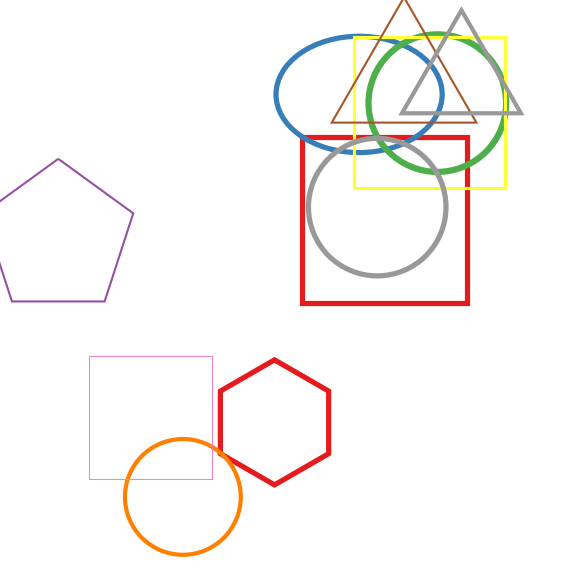[{"shape": "square", "thickness": 2.5, "radius": 0.72, "center": [0.666, 0.618]}, {"shape": "hexagon", "thickness": 2.5, "radius": 0.54, "center": [0.475, 0.268]}, {"shape": "oval", "thickness": 2.5, "radius": 0.72, "center": [0.622, 0.836]}, {"shape": "circle", "thickness": 3, "radius": 0.6, "center": [0.757, 0.821]}, {"shape": "pentagon", "thickness": 1, "radius": 0.68, "center": [0.101, 0.588]}, {"shape": "circle", "thickness": 2, "radius": 0.5, "center": [0.317, 0.139]}, {"shape": "square", "thickness": 1.5, "radius": 0.65, "center": [0.744, 0.804]}, {"shape": "triangle", "thickness": 1, "radius": 0.72, "center": [0.7, 0.859]}, {"shape": "square", "thickness": 0.5, "radius": 0.53, "center": [0.26, 0.276]}, {"shape": "triangle", "thickness": 2, "radius": 0.59, "center": [0.799, 0.862]}, {"shape": "circle", "thickness": 2.5, "radius": 0.6, "center": [0.653, 0.64]}]